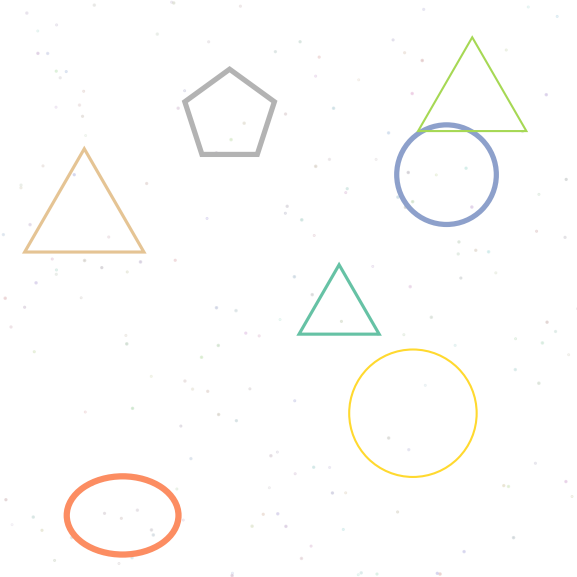[{"shape": "triangle", "thickness": 1.5, "radius": 0.4, "center": [0.587, 0.461]}, {"shape": "oval", "thickness": 3, "radius": 0.48, "center": [0.212, 0.107]}, {"shape": "circle", "thickness": 2.5, "radius": 0.43, "center": [0.773, 0.697]}, {"shape": "triangle", "thickness": 1, "radius": 0.54, "center": [0.818, 0.826]}, {"shape": "circle", "thickness": 1, "radius": 0.55, "center": [0.715, 0.284]}, {"shape": "triangle", "thickness": 1.5, "radius": 0.6, "center": [0.146, 0.622]}, {"shape": "pentagon", "thickness": 2.5, "radius": 0.41, "center": [0.398, 0.798]}]